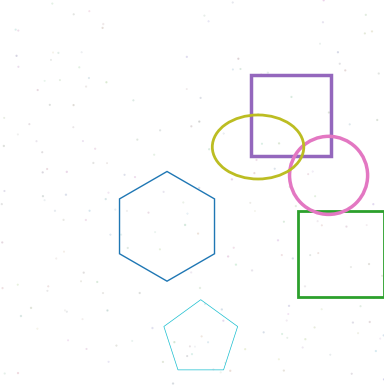[{"shape": "hexagon", "thickness": 1, "radius": 0.71, "center": [0.434, 0.412]}, {"shape": "square", "thickness": 2, "radius": 0.56, "center": [0.886, 0.34]}, {"shape": "square", "thickness": 2.5, "radius": 0.52, "center": [0.756, 0.7]}, {"shape": "circle", "thickness": 2.5, "radius": 0.51, "center": [0.853, 0.544]}, {"shape": "oval", "thickness": 2, "radius": 0.59, "center": [0.67, 0.618]}, {"shape": "pentagon", "thickness": 0.5, "radius": 0.5, "center": [0.521, 0.121]}]